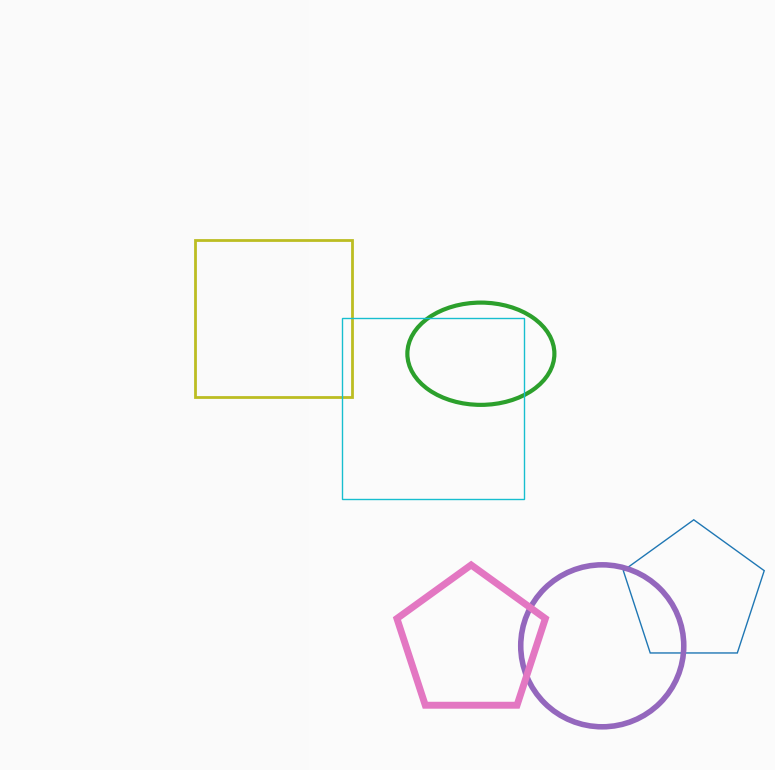[{"shape": "pentagon", "thickness": 0.5, "radius": 0.48, "center": [0.895, 0.229]}, {"shape": "oval", "thickness": 1.5, "radius": 0.47, "center": [0.62, 0.541]}, {"shape": "circle", "thickness": 2, "radius": 0.53, "center": [0.777, 0.161]}, {"shape": "pentagon", "thickness": 2.5, "radius": 0.5, "center": [0.608, 0.166]}, {"shape": "square", "thickness": 1, "radius": 0.51, "center": [0.353, 0.587]}, {"shape": "square", "thickness": 0.5, "radius": 0.59, "center": [0.559, 0.469]}]